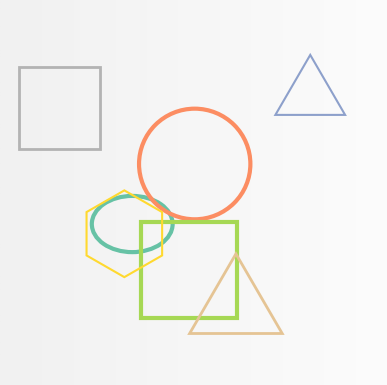[{"shape": "oval", "thickness": 3, "radius": 0.52, "center": [0.341, 0.418]}, {"shape": "circle", "thickness": 3, "radius": 0.72, "center": [0.502, 0.574]}, {"shape": "triangle", "thickness": 1.5, "radius": 0.52, "center": [0.801, 0.753]}, {"shape": "square", "thickness": 3, "radius": 0.62, "center": [0.488, 0.298]}, {"shape": "hexagon", "thickness": 1.5, "radius": 0.56, "center": [0.321, 0.393]}, {"shape": "triangle", "thickness": 2, "radius": 0.69, "center": [0.609, 0.203]}, {"shape": "square", "thickness": 2, "radius": 0.53, "center": [0.153, 0.719]}]